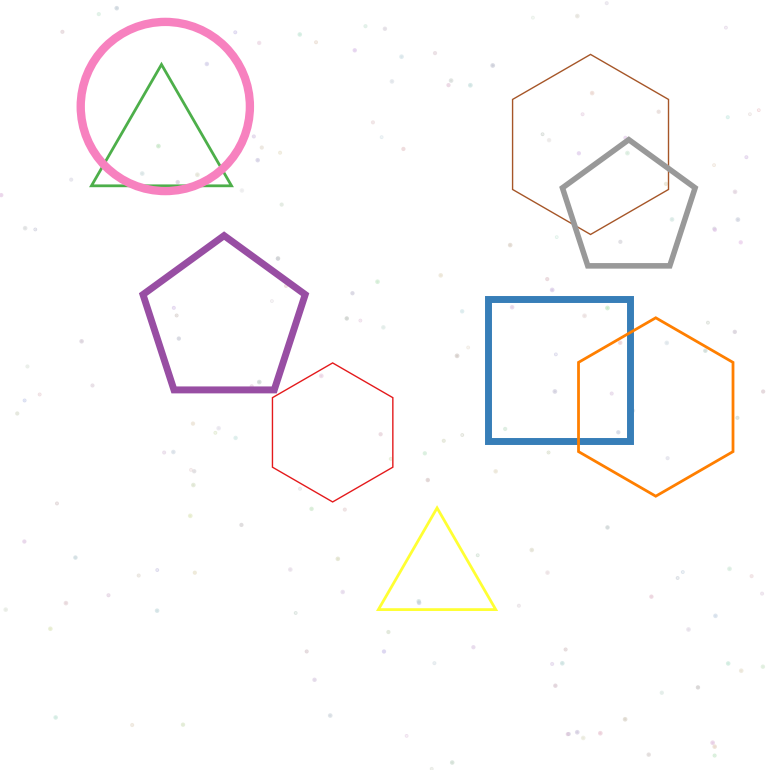[{"shape": "hexagon", "thickness": 0.5, "radius": 0.45, "center": [0.432, 0.438]}, {"shape": "square", "thickness": 2.5, "radius": 0.46, "center": [0.725, 0.52]}, {"shape": "triangle", "thickness": 1, "radius": 0.53, "center": [0.21, 0.811]}, {"shape": "pentagon", "thickness": 2.5, "radius": 0.55, "center": [0.291, 0.583]}, {"shape": "hexagon", "thickness": 1, "radius": 0.58, "center": [0.852, 0.471]}, {"shape": "triangle", "thickness": 1, "radius": 0.44, "center": [0.568, 0.252]}, {"shape": "hexagon", "thickness": 0.5, "radius": 0.58, "center": [0.767, 0.812]}, {"shape": "circle", "thickness": 3, "radius": 0.55, "center": [0.215, 0.862]}, {"shape": "pentagon", "thickness": 2, "radius": 0.45, "center": [0.817, 0.728]}]